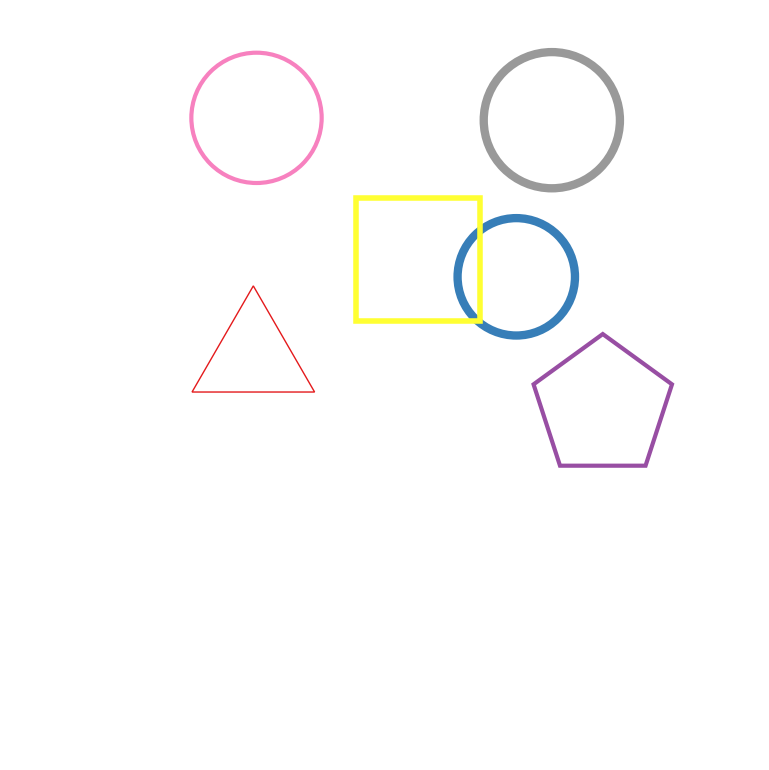[{"shape": "triangle", "thickness": 0.5, "radius": 0.46, "center": [0.329, 0.537]}, {"shape": "circle", "thickness": 3, "radius": 0.38, "center": [0.67, 0.64]}, {"shape": "pentagon", "thickness": 1.5, "radius": 0.47, "center": [0.783, 0.472]}, {"shape": "square", "thickness": 2, "radius": 0.4, "center": [0.543, 0.663]}, {"shape": "circle", "thickness": 1.5, "radius": 0.42, "center": [0.333, 0.847]}, {"shape": "circle", "thickness": 3, "radius": 0.44, "center": [0.717, 0.844]}]